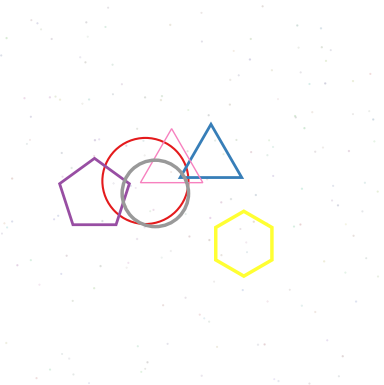[{"shape": "circle", "thickness": 1.5, "radius": 0.56, "center": [0.378, 0.53]}, {"shape": "triangle", "thickness": 2, "radius": 0.46, "center": [0.548, 0.585]}, {"shape": "pentagon", "thickness": 2, "radius": 0.48, "center": [0.245, 0.493]}, {"shape": "hexagon", "thickness": 2.5, "radius": 0.42, "center": [0.633, 0.367]}, {"shape": "triangle", "thickness": 1, "radius": 0.47, "center": [0.446, 0.572]}, {"shape": "circle", "thickness": 2.5, "radius": 0.43, "center": [0.403, 0.498]}]